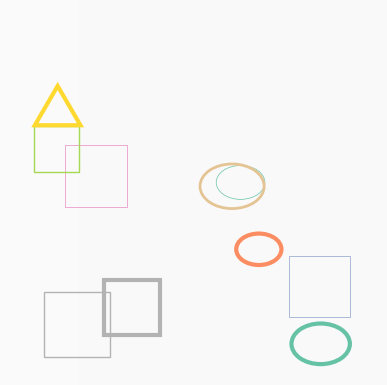[{"shape": "oval", "thickness": 3, "radius": 0.38, "center": [0.828, 0.107]}, {"shape": "oval", "thickness": 0.5, "radius": 0.31, "center": [0.621, 0.526]}, {"shape": "oval", "thickness": 3, "radius": 0.29, "center": [0.668, 0.353]}, {"shape": "square", "thickness": 0.5, "radius": 0.39, "center": [0.824, 0.256]}, {"shape": "square", "thickness": 0.5, "radius": 0.4, "center": [0.248, 0.543]}, {"shape": "square", "thickness": 1, "radius": 0.29, "center": [0.146, 0.613]}, {"shape": "triangle", "thickness": 3, "radius": 0.34, "center": [0.149, 0.709]}, {"shape": "oval", "thickness": 2, "radius": 0.41, "center": [0.599, 0.516]}, {"shape": "square", "thickness": 1, "radius": 0.42, "center": [0.198, 0.157]}, {"shape": "square", "thickness": 3, "radius": 0.36, "center": [0.341, 0.201]}]